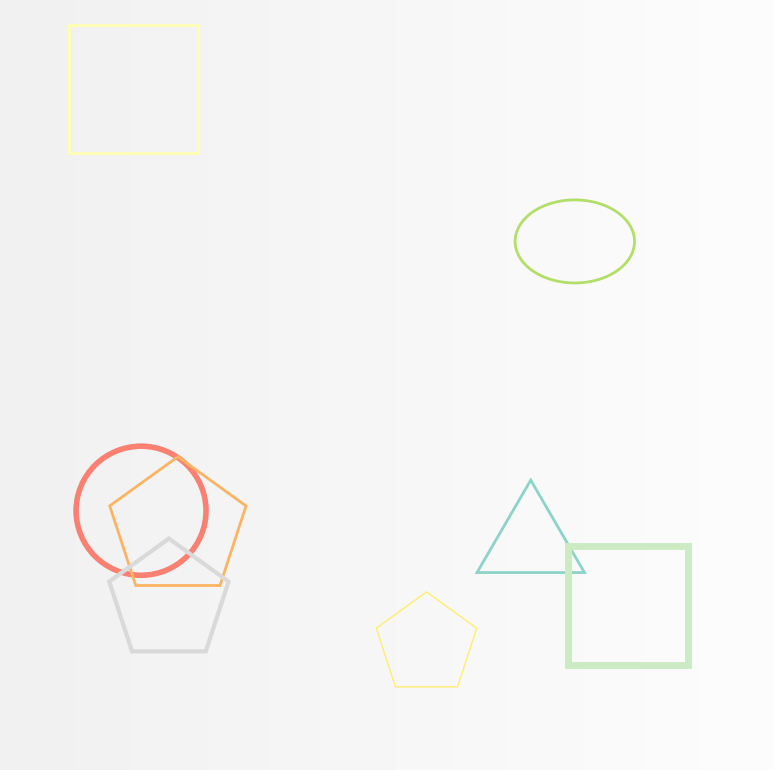[{"shape": "triangle", "thickness": 1, "radius": 0.4, "center": [0.685, 0.296]}, {"shape": "square", "thickness": 1, "radius": 0.42, "center": [0.172, 0.884]}, {"shape": "circle", "thickness": 2, "radius": 0.42, "center": [0.182, 0.337]}, {"shape": "pentagon", "thickness": 1, "radius": 0.46, "center": [0.23, 0.314]}, {"shape": "oval", "thickness": 1, "radius": 0.39, "center": [0.742, 0.686]}, {"shape": "pentagon", "thickness": 1.5, "radius": 0.4, "center": [0.218, 0.22]}, {"shape": "square", "thickness": 2.5, "radius": 0.39, "center": [0.81, 0.213]}, {"shape": "pentagon", "thickness": 0.5, "radius": 0.34, "center": [0.55, 0.163]}]